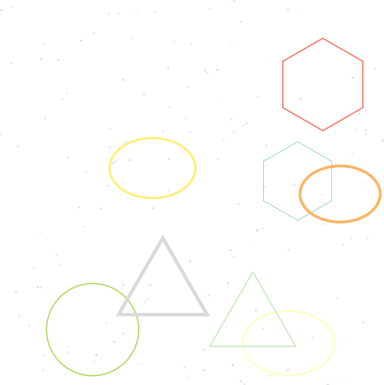[{"shape": "hexagon", "thickness": 0.5, "radius": 0.51, "center": [0.773, 0.53]}, {"shape": "oval", "thickness": 1, "radius": 0.6, "center": [0.75, 0.109]}, {"shape": "hexagon", "thickness": 1, "radius": 0.6, "center": [0.838, 0.781]}, {"shape": "oval", "thickness": 2, "radius": 0.52, "center": [0.883, 0.496]}, {"shape": "circle", "thickness": 1, "radius": 0.6, "center": [0.241, 0.144]}, {"shape": "triangle", "thickness": 2.5, "radius": 0.66, "center": [0.423, 0.249]}, {"shape": "triangle", "thickness": 1, "radius": 0.64, "center": [0.657, 0.165]}, {"shape": "oval", "thickness": 1.5, "radius": 0.56, "center": [0.396, 0.563]}]